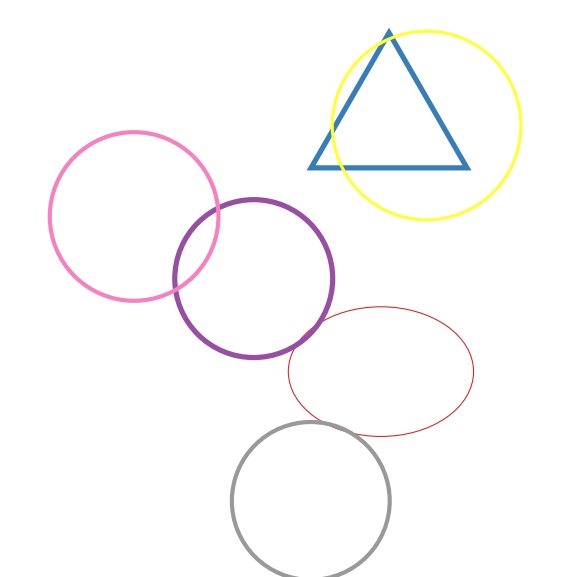[{"shape": "oval", "thickness": 0.5, "radius": 0.8, "center": [0.66, 0.356]}, {"shape": "triangle", "thickness": 2.5, "radius": 0.78, "center": [0.674, 0.786]}, {"shape": "circle", "thickness": 2.5, "radius": 0.68, "center": [0.439, 0.517]}, {"shape": "circle", "thickness": 1.5, "radius": 0.82, "center": [0.739, 0.782]}, {"shape": "circle", "thickness": 2, "radius": 0.73, "center": [0.232, 0.624]}, {"shape": "circle", "thickness": 2, "radius": 0.68, "center": [0.538, 0.132]}]